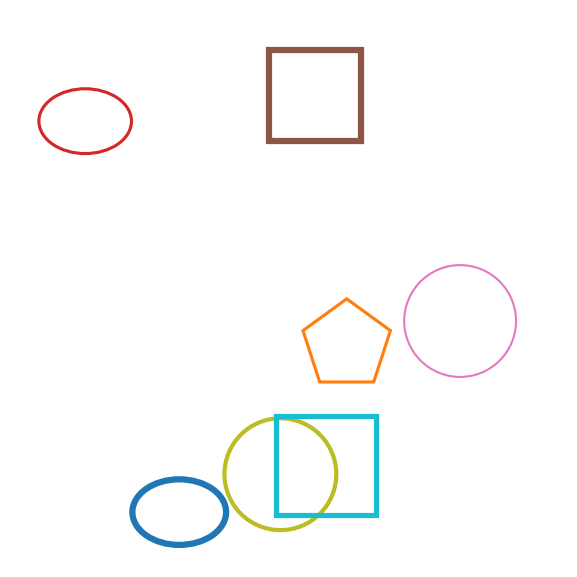[{"shape": "oval", "thickness": 3, "radius": 0.41, "center": [0.31, 0.112]}, {"shape": "pentagon", "thickness": 1.5, "radius": 0.4, "center": [0.6, 0.402]}, {"shape": "oval", "thickness": 1.5, "radius": 0.4, "center": [0.148, 0.789]}, {"shape": "square", "thickness": 3, "radius": 0.4, "center": [0.546, 0.834]}, {"shape": "circle", "thickness": 1, "radius": 0.48, "center": [0.797, 0.443]}, {"shape": "circle", "thickness": 2, "radius": 0.48, "center": [0.486, 0.178]}, {"shape": "square", "thickness": 2.5, "radius": 0.43, "center": [0.565, 0.193]}]